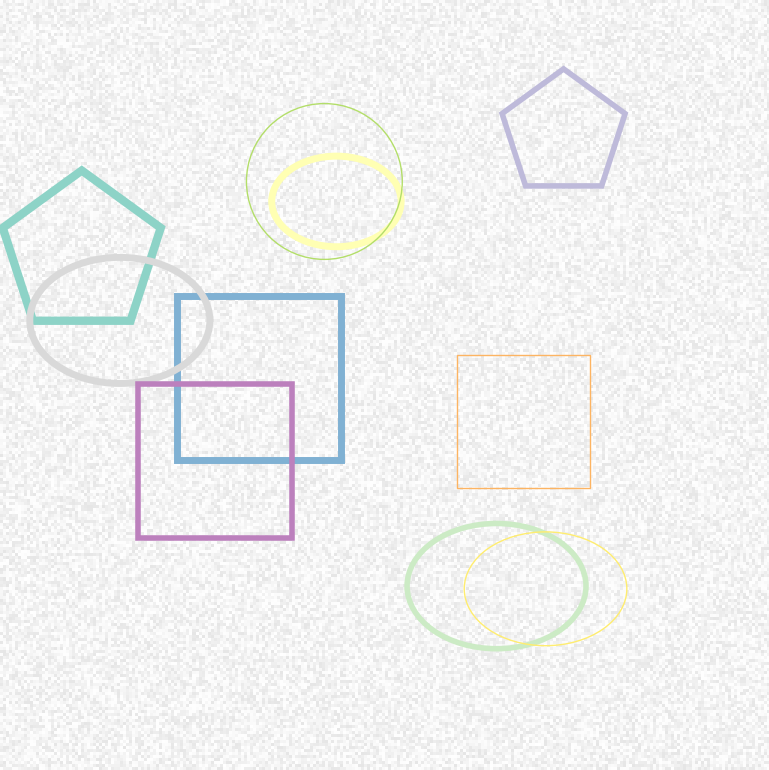[{"shape": "pentagon", "thickness": 3, "radius": 0.54, "center": [0.106, 0.671]}, {"shape": "oval", "thickness": 2.5, "radius": 0.42, "center": [0.437, 0.738]}, {"shape": "pentagon", "thickness": 2, "radius": 0.42, "center": [0.732, 0.826]}, {"shape": "square", "thickness": 2.5, "radius": 0.53, "center": [0.336, 0.509]}, {"shape": "square", "thickness": 0.5, "radius": 0.43, "center": [0.68, 0.453]}, {"shape": "circle", "thickness": 0.5, "radius": 0.51, "center": [0.421, 0.764]}, {"shape": "oval", "thickness": 2.5, "radius": 0.58, "center": [0.156, 0.584]}, {"shape": "square", "thickness": 2, "radius": 0.5, "center": [0.279, 0.401]}, {"shape": "oval", "thickness": 2, "radius": 0.58, "center": [0.645, 0.239]}, {"shape": "oval", "thickness": 0.5, "radius": 0.53, "center": [0.708, 0.235]}]